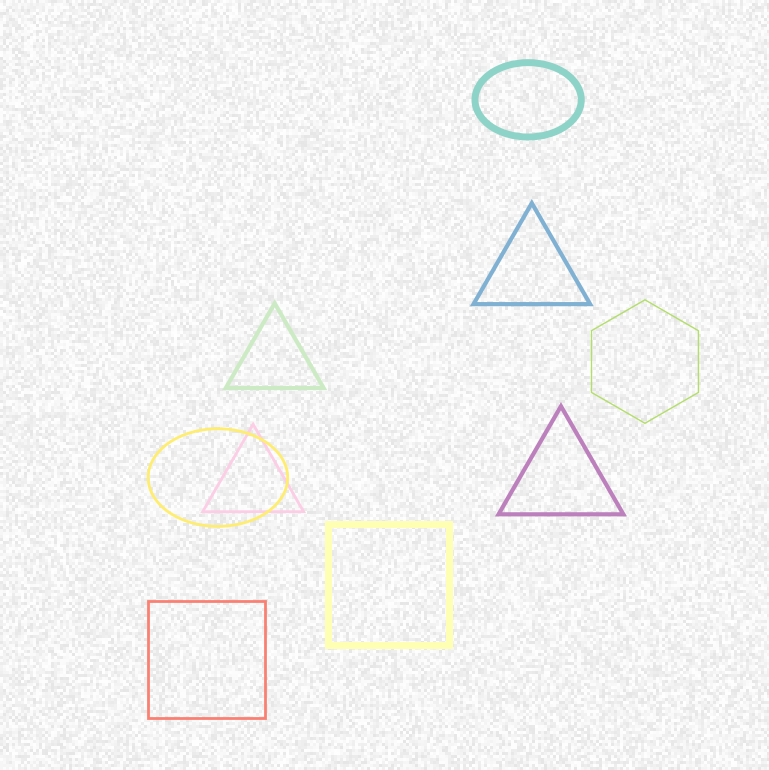[{"shape": "oval", "thickness": 2.5, "radius": 0.35, "center": [0.686, 0.87]}, {"shape": "square", "thickness": 2.5, "radius": 0.39, "center": [0.504, 0.241]}, {"shape": "square", "thickness": 1, "radius": 0.38, "center": [0.268, 0.144]}, {"shape": "triangle", "thickness": 1.5, "radius": 0.44, "center": [0.691, 0.649]}, {"shape": "hexagon", "thickness": 0.5, "radius": 0.4, "center": [0.838, 0.53]}, {"shape": "triangle", "thickness": 1, "radius": 0.38, "center": [0.329, 0.373]}, {"shape": "triangle", "thickness": 1.5, "radius": 0.47, "center": [0.729, 0.379]}, {"shape": "triangle", "thickness": 1.5, "radius": 0.37, "center": [0.357, 0.533]}, {"shape": "oval", "thickness": 1, "radius": 0.45, "center": [0.283, 0.38]}]